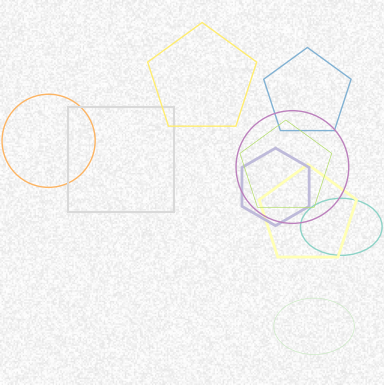[{"shape": "oval", "thickness": 1, "radius": 0.53, "center": [0.886, 0.411]}, {"shape": "pentagon", "thickness": 2, "radius": 0.66, "center": [0.8, 0.44]}, {"shape": "hexagon", "thickness": 2, "radius": 0.5, "center": [0.716, 0.515]}, {"shape": "pentagon", "thickness": 1, "radius": 0.6, "center": [0.798, 0.757]}, {"shape": "circle", "thickness": 1, "radius": 0.6, "center": [0.126, 0.634]}, {"shape": "pentagon", "thickness": 0.5, "radius": 0.63, "center": [0.742, 0.563]}, {"shape": "square", "thickness": 1.5, "radius": 0.69, "center": [0.314, 0.585]}, {"shape": "circle", "thickness": 1, "radius": 0.73, "center": [0.759, 0.566]}, {"shape": "oval", "thickness": 0.5, "radius": 0.52, "center": [0.816, 0.152]}, {"shape": "pentagon", "thickness": 1, "radius": 0.74, "center": [0.525, 0.793]}]